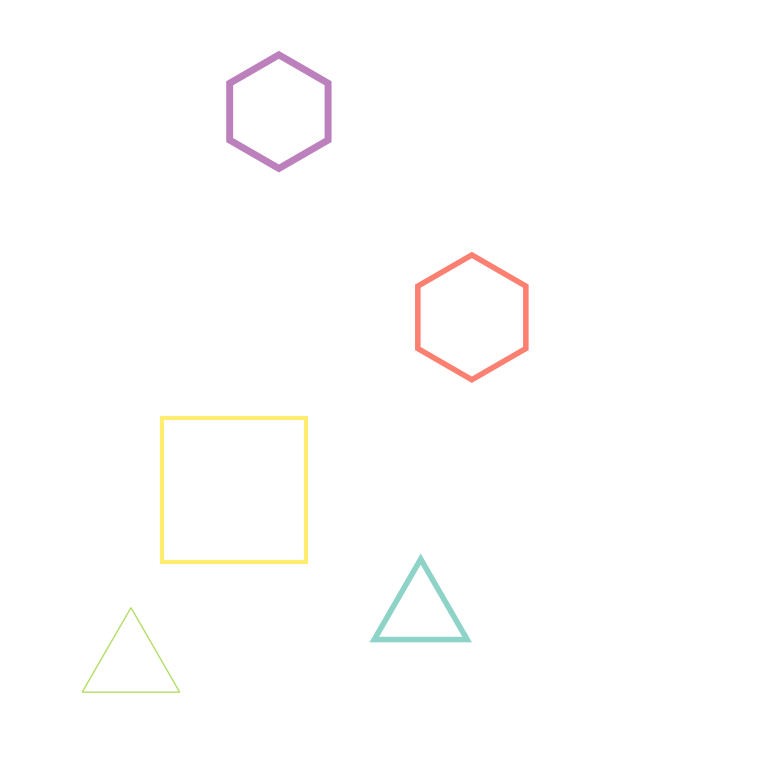[{"shape": "triangle", "thickness": 2, "radius": 0.35, "center": [0.546, 0.204]}, {"shape": "hexagon", "thickness": 2, "radius": 0.41, "center": [0.613, 0.588]}, {"shape": "triangle", "thickness": 0.5, "radius": 0.37, "center": [0.17, 0.138]}, {"shape": "hexagon", "thickness": 2.5, "radius": 0.37, "center": [0.362, 0.855]}, {"shape": "square", "thickness": 1.5, "radius": 0.47, "center": [0.304, 0.364]}]